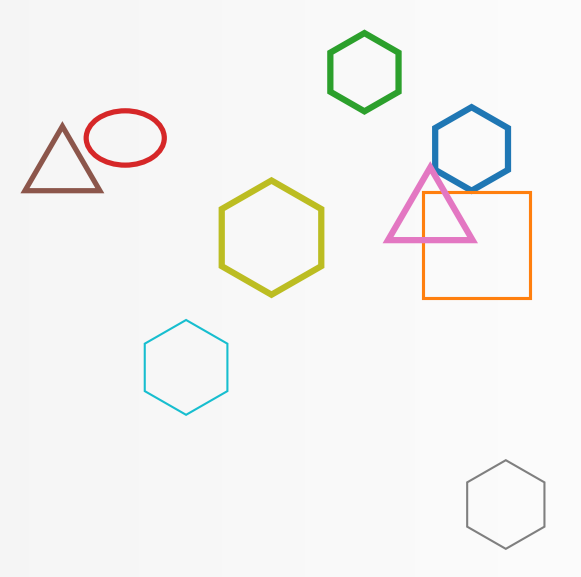[{"shape": "hexagon", "thickness": 3, "radius": 0.36, "center": [0.811, 0.741]}, {"shape": "square", "thickness": 1.5, "radius": 0.46, "center": [0.82, 0.575]}, {"shape": "hexagon", "thickness": 3, "radius": 0.34, "center": [0.627, 0.874]}, {"shape": "oval", "thickness": 2.5, "radius": 0.34, "center": [0.215, 0.76]}, {"shape": "triangle", "thickness": 2.5, "radius": 0.37, "center": [0.107, 0.706]}, {"shape": "triangle", "thickness": 3, "radius": 0.42, "center": [0.74, 0.625]}, {"shape": "hexagon", "thickness": 1, "radius": 0.38, "center": [0.87, 0.125]}, {"shape": "hexagon", "thickness": 3, "radius": 0.49, "center": [0.467, 0.588]}, {"shape": "hexagon", "thickness": 1, "radius": 0.41, "center": [0.32, 0.363]}]